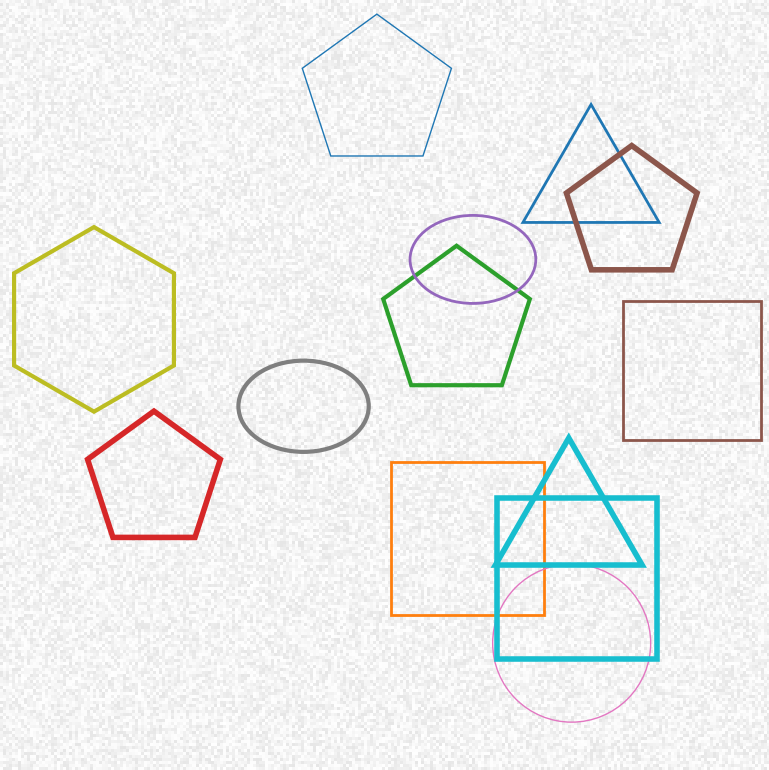[{"shape": "pentagon", "thickness": 0.5, "radius": 0.51, "center": [0.489, 0.88]}, {"shape": "triangle", "thickness": 1, "radius": 0.51, "center": [0.768, 0.762]}, {"shape": "square", "thickness": 1, "radius": 0.5, "center": [0.607, 0.301]}, {"shape": "pentagon", "thickness": 1.5, "radius": 0.5, "center": [0.593, 0.581]}, {"shape": "pentagon", "thickness": 2, "radius": 0.45, "center": [0.2, 0.375]}, {"shape": "oval", "thickness": 1, "radius": 0.41, "center": [0.614, 0.663]}, {"shape": "pentagon", "thickness": 2, "radius": 0.45, "center": [0.82, 0.722]}, {"shape": "square", "thickness": 1, "radius": 0.45, "center": [0.899, 0.519]}, {"shape": "circle", "thickness": 0.5, "radius": 0.51, "center": [0.742, 0.165]}, {"shape": "oval", "thickness": 1.5, "radius": 0.42, "center": [0.394, 0.472]}, {"shape": "hexagon", "thickness": 1.5, "radius": 0.6, "center": [0.122, 0.585]}, {"shape": "triangle", "thickness": 2, "radius": 0.55, "center": [0.739, 0.321]}, {"shape": "square", "thickness": 2, "radius": 0.52, "center": [0.749, 0.248]}]